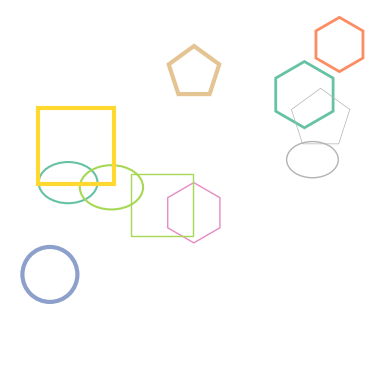[{"shape": "oval", "thickness": 1.5, "radius": 0.38, "center": [0.177, 0.526]}, {"shape": "hexagon", "thickness": 2, "radius": 0.43, "center": [0.791, 0.754]}, {"shape": "hexagon", "thickness": 2, "radius": 0.35, "center": [0.882, 0.884]}, {"shape": "circle", "thickness": 3, "radius": 0.36, "center": [0.13, 0.287]}, {"shape": "hexagon", "thickness": 1, "radius": 0.39, "center": [0.503, 0.447]}, {"shape": "square", "thickness": 1, "radius": 0.4, "center": [0.421, 0.467]}, {"shape": "oval", "thickness": 1.5, "radius": 0.41, "center": [0.289, 0.513]}, {"shape": "square", "thickness": 3, "radius": 0.49, "center": [0.197, 0.62]}, {"shape": "pentagon", "thickness": 3, "radius": 0.35, "center": [0.504, 0.811]}, {"shape": "oval", "thickness": 1, "radius": 0.34, "center": [0.812, 0.585]}, {"shape": "pentagon", "thickness": 0.5, "radius": 0.4, "center": [0.833, 0.691]}]